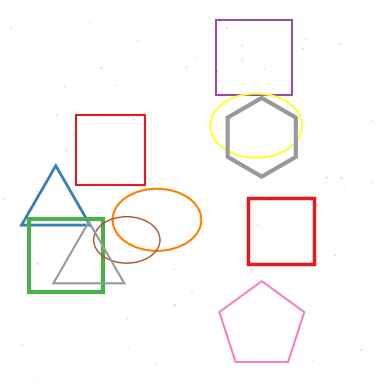[{"shape": "square", "thickness": 2.5, "radius": 0.43, "center": [0.729, 0.4]}, {"shape": "square", "thickness": 1.5, "radius": 0.45, "center": [0.287, 0.611]}, {"shape": "triangle", "thickness": 2, "radius": 0.51, "center": [0.145, 0.467]}, {"shape": "square", "thickness": 3, "radius": 0.48, "center": [0.172, 0.337]}, {"shape": "square", "thickness": 1.5, "radius": 0.49, "center": [0.659, 0.85]}, {"shape": "oval", "thickness": 1.5, "radius": 0.58, "center": [0.408, 0.429]}, {"shape": "oval", "thickness": 1.5, "radius": 0.6, "center": [0.665, 0.674]}, {"shape": "oval", "thickness": 1, "radius": 0.43, "center": [0.329, 0.377]}, {"shape": "pentagon", "thickness": 1.5, "radius": 0.58, "center": [0.68, 0.154]}, {"shape": "triangle", "thickness": 1.5, "radius": 0.53, "center": [0.231, 0.317]}, {"shape": "hexagon", "thickness": 3, "radius": 0.51, "center": [0.68, 0.644]}]